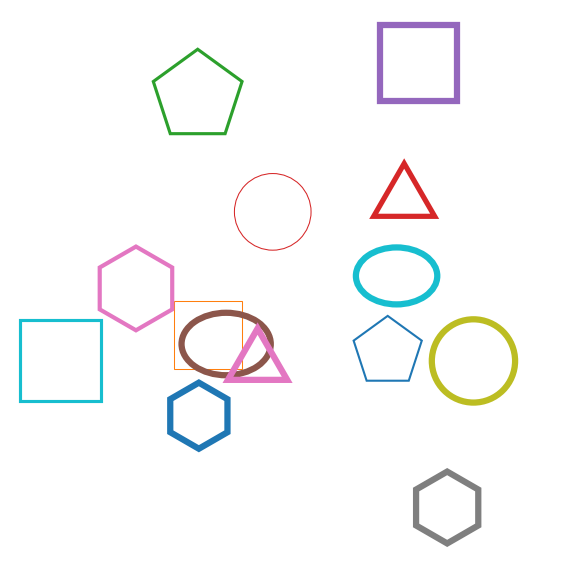[{"shape": "pentagon", "thickness": 1, "radius": 0.31, "center": [0.671, 0.39]}, {"shape": "hexagon", "thickness": 3, "radius": 0.29, "center": [0.344, 0.279]}, {"shape": "square", "thickness": 0.5, "radius": 0.29, "center": [0.36, 0.419]}, {"shape": "pentagon", "thickness": 1.5, "radius": 0.4, "center": [0.342, 0.833]}, {"shape": "triangle", "thickness": 2.5, "radius": 0.3, "center": [0.7, 0.655]}, {"shape": "circle", "thickness": 0.5, "radius": 0.33, "center": [0.472, 0.632]}, {"shape": "square", "thickness": 3, "radius": 0.33, "center": [0.725, 0.89]}, {"shape": "oval", "thickness": 3, "radius": 0.39, "center": [0.392, 0.403]}, {"shape": "triangle", "thickness": 3, "radius": 0.3, "center": [0.446, 0.371]}, {"shape": "hexagon", "thickness": 2, "radius": 0.36, "center": [0.235, 0.5]}, {"shape": "hexagon", "thickness": 3, "radius": 0.31, "center": [0.774, 0.12]}, {"shape": "circle", "thickness": 3, "radius": 0.36, "center": [0.82, 0.374]}, {"shape": "square", "thickness": 1.5, "radius": 0.35, "center": [0.105, 0.376]}, {"shape": "oval", "thickness": 3, "radius": 0.35, "center": [0.687, 0.521]}]